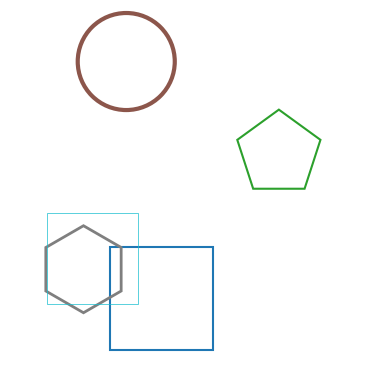[{"shape": "square", "thickness": 1.5, "radius": 0.67, "center": [0.42, 0.225]}, {"shape": "pentagon", "thickness": 1.5, "radius": 0.57, "center": [0.724, 0.602]}, {"shape": "circle", "thickness": 3, "radius": 0.63, "center": [0.328, 0.84]}, {"shape": "hexagon", "thickness": 2, "radius": 0.56, "center": [0.217, 0.301]}, {"shape": "square", "thickness": 0.5, "radius": 0.59, "center": [0.24, 0.328]}]